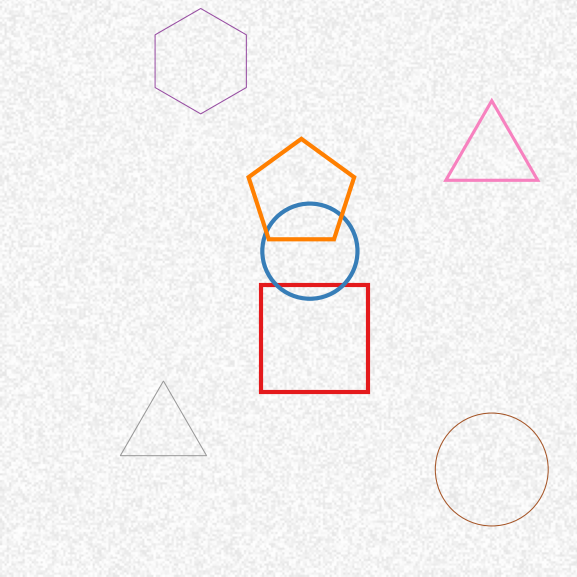[{"shape": "square", "thickness": 2, "radius": 0.46, "center": [0.545, 0.413]}, {"shape": "circle", "thickness": 2, "radius": 0.41, "center": [0.537, 0.564]}, {"shape": "hexagon", "thickness": 0.5, "radius": 0.46, "center": [0.348, 0.893]}, {"shape": "pentagon", "thickness": 2, "radius": 0.48, "center": [0.522, 0.663]}, {"shape": "circle", "thickness": 0.5, "radius": 0.49, "center": [0.852, 0.186]}, {"shape": "triangle", "thickness": 1.5, "radius": 0.46, "center": [0.852, 0.733]}, {"shape": "triangle", "thickness": 0.5, "radius": 0.43, "center": [0.283, 0.253]}]